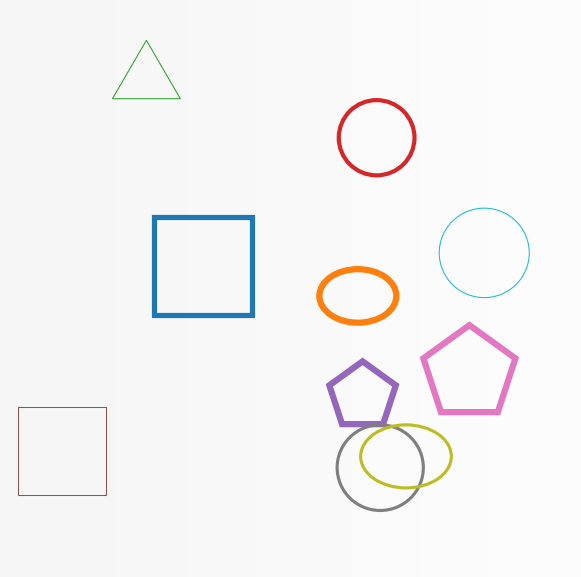[{"shape": "square", "thickness": 2.5, "radius": 0.42, "center": [0.35, 0.539]}, {"shape": "oval", "thickness": 3, "radius": 0.33, "center": [0.616, 0.487]}, {"shape": "triangle", "thickness": 0.5, "radius": 0.34, "center": [0.252, 0.862]}, {"shape": "circle", "thickness": 2, "radius": 0.33, "center": [0.648, 0.761]}, {"shape": "pentagon", "thickness": 3, "radius": 0.3, "center": [0.624, 0.313]}, {"shape": "square", "thickness": 0.5, "radius": 0.38, "center": [0.107, 0.219]}, {"shape": "pentagon", "thickness": 3, "radius": 0.42, "center": [0.808, 0.353]}, {"shape": "circle", "thickness": 1.5, "radius": 0.37, "center": [0.654, 0.189]}, {"shape": "oval", "thickness": 1.5, "radius": 0.39, "center": [0.699, 0.209]}, {"shape": "circle", "thickness": 0.5, "radius": 0.39, "center": [0.833, 0.561]}]